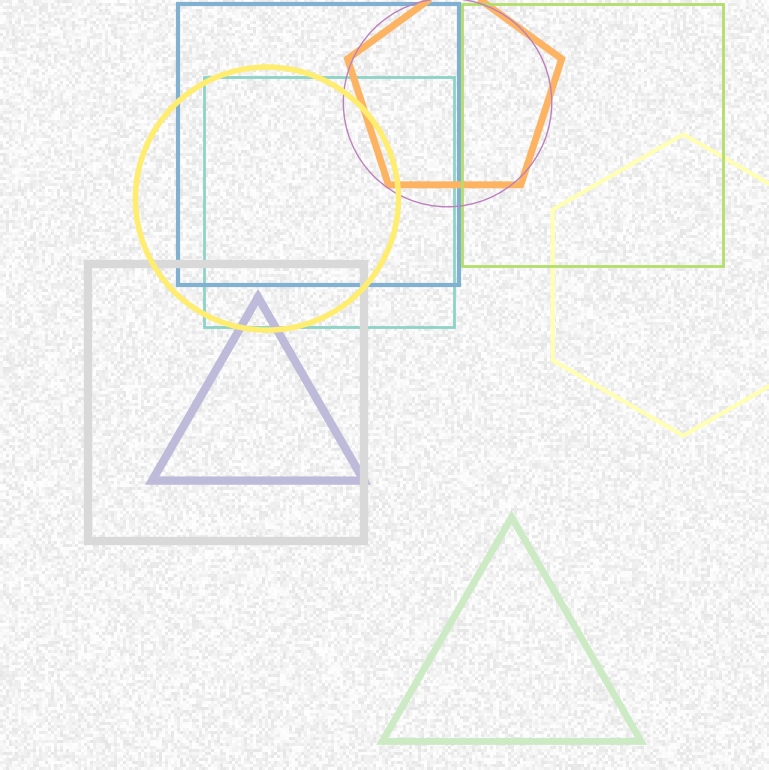[{"shape": "square", "thickness": 1, "radius": 0.81, "center": [0.428, 0.737]}, {"shape": "hexagon", "thickness": 1.5, "radius": 0.98, "center": [0.887, 0.63]}, {"shape": "triangle", "thickness": 3, "radius": 0.79, "center": [0.335, 0.455]}, {"shape": "square", "thickness": 1.5, "radius": 0.91, "center": [0.414, 0.812]}, {"shape": "pentagon", "thickness": 2.5, "radius": 0.73, "center": [0.59, 0.878]}, {"shape": "square", "thickness": 1, "radius": 0.85, "center": [0.769, 0.825]}, {"shape": "square", "thickness": 3, "radius": 0.9, "center": [0.294, 0.478]}, {"shape": "circle", "thickness": 0.5, "radius": 0.68, "center": [0.581, 0.867]}, {"shape": "triangle", "thickness": 2.5, "radius": 0.97, "center": [0.665, 0.134]}, {"shape": "circle", "thickness": 2, "radius": 0.85, "center": [0.347, 0.742]}]